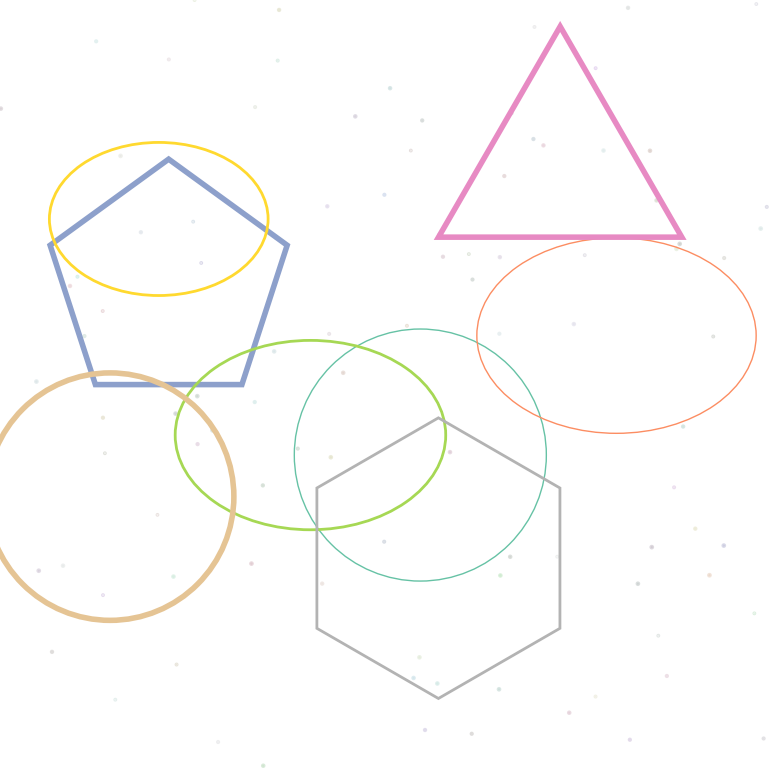[{"shape": "circle", "thickness": 0.5, "radius": 0.82, "center": [0.546, 0.409]}, {"shape": "oval", "thickness": 0.5, "radius": 0.91, "center": [0.801, 0.564]}, {"shape": "pentagon", "thickness": 2, "radius": 0.81, "center": [0.219, 0.631]}, {"shape": "triangle", "thickness": 2, "radius": 0.91, "center": [0.727, 0.783]}, {"shape": "oval", "thickness": 1, "radius": 0.88, "center": [0.403, 0.435]}, {"shape": "oval", "thickness": 1, "radius": 0.71, "center": [0.206, 0.716]}, {"shape": "circle", "thickness": 2, "radius": 0.8, "center": [0.143, 0.355]}, {"shape": "hexagon", "thickness": 1, "radius": 0.91, "center": [0.569, 0.275]}]